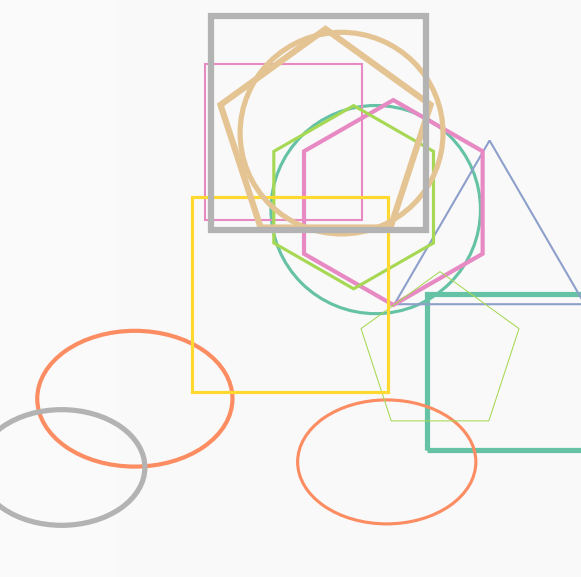[{"shape": "square", "thickness": 2.5, "radius": 0.68, "center": [0.87, 0.354]}, {"shape": "circle", "thickness": 1.5, "radius": 0.9, "center": [0.646, 0.636]}, {"shape": "oval", "thickness": 2, "radius": 0.84, "center": [0.232, 0.309]}, {"shape": "oval", "thickness": 1.5, "radius": 0.77, "center": [0.665, 0.199]}, {"shape": "triangle", "thickness": 1, "radius": 0.95, "center": [0.842, 0.567]}, {"shape": "hexagon", "thickness": 2, "radius": 0.89, "center": [0.677, 0.648]}, {"shape": "square", "thickness": 1, "radius": 0.68, "center": [0.488, 0.754]}, {"shape": "hexagon", "thickness": 1.5, "radius": 0.79, "center": [0.608, 0.658]}, {"shape": "pentagon", "thickness": 0.5, "radius": 0.71, "center": [0.757, 0.386]}, {"shape": "square", "thickness": 1.5, "radius": 0.84, "center": [0.499, 0.489]}, {"shape": "circle", "thickness": 2.5, "radius": 0.87, "center": [0.588, 0.769]}, {"shape": "pentagon", "thickness": 3, "radius": 0.95, "center": [0.56, 0.759]}, {"shape": "oval", "thickness": 2.5, "radius": 0.72, "center": [0.106, 0.19]}, {"shape": "square", "thickness": 3, "radius": 0.93, "center": [0.548, 0.787]}]